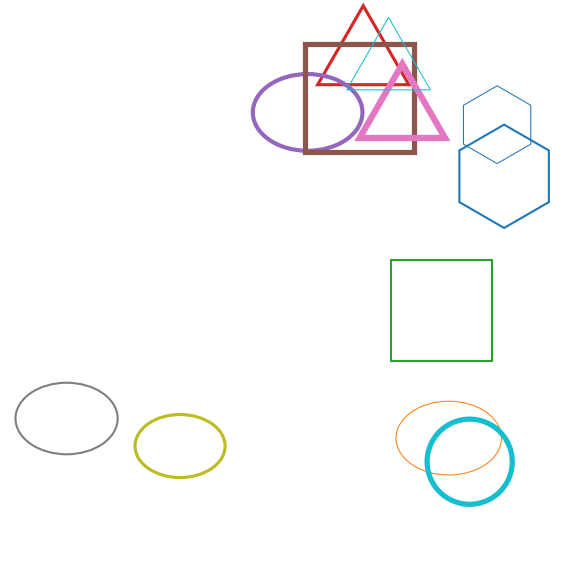[{"shape": "hexagon", "thickness": 0.5, "radius": 0.34, "center": [0.861, 0.783]}, {"shape": "hexagon", "thickness": 1, "radius": 0.45, "center": [0.873, 0.694]}, {"shape": "oval", "thickness": 0.5, "radius": 0.46, "center": [0.777, 0.241]}, {"shape": "square", "thickness": 1, "radius": 0.44, "center": [0.765, 0.462]}, {"shape": "triangle", "thickness": 1.5, "radius": 0.46, "center": [0.629, 0.898]}, {"shape": "oval", "thickness": 2, "radius": 0.47, "center": [0.533, 0.804]}, {"shape": "square", "thickness": 2.5, "radius": 0.47, "center": [0.623, 0.829]}, {"shape": "triangle", "thickness": 3, "radius": 0.43, "center": [0.697, 0.803]}, {"shape": "oval", "thickness": 1, "radius": 0.44, "center": [0.115, 0.274]}, {"shape": "oval", "thickness": 1.5, "radius": 0.39, "center": [0.312, 0.227]}, {"shape": "circle", "thickness": 2.5, "radius": 0.37, "center": [0.813, 0.2]}, {"shape": "triangle", "thickness": 0.5, "radius": 0.42, "center": [0.673, 0.885]}]